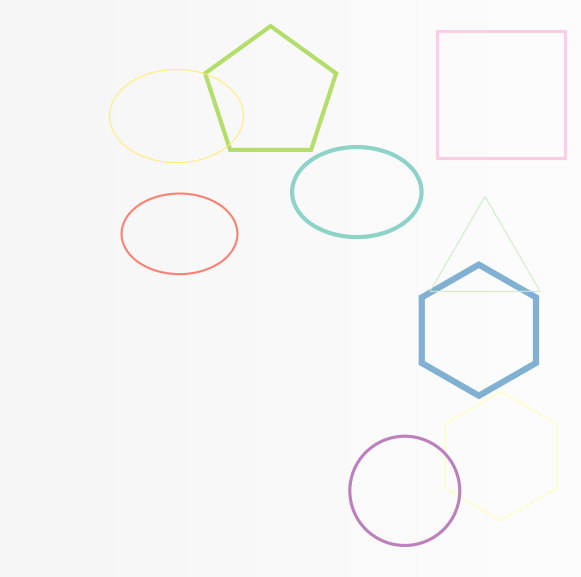[{"shape": "oval", "thickness": 2, "radius": 0.56, "center": [0.614, 0.667]}, {"shape": "hexagon", "thickness": 0.5, "radius": 0.56, "center": [0.862, 0.209]}, {"shape": "oval", "thickness": 1, "radius": 0.5, "center": [0.309, 0.594]}, {"shape": "hexagon", "thickness": 3, "radius": 0.57, "center": [0.824, 0.427]}, {"shape": "pentagon", "thickness": 2, "radius": 0.59, "center": [0.466, 0.835]}, {"shape": "square", "thickness": 1.5, "radius": 0.55, "center": [0.862, 0.836]}, {"shape": "circle", "thickness": 1.5, "radius": 0.47, "center": [0.696, 0.149]}, {"shape": "triangle", "thickness": 0.5, "radius": 0.55, "center": [0.834, 0.549]}, {"shape": "oval", "thickness": 0.5, "radius": 0.58, "center": [0.304, 0.798]}]